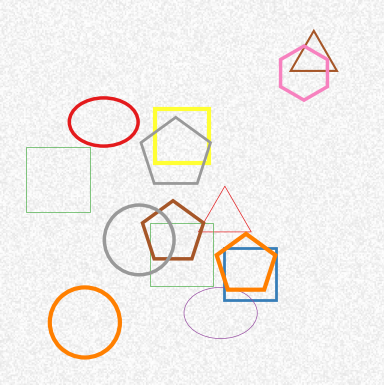[{"shape": "triangle", "thickness": 0.5, "radius": 0.4, "center": [0.584, 0.437]}, {"shape": "oval", "thickness": 2.5, "radius": 0.45, "center": [0.269, 0.683]}, {"shape": "square", "thickness": 2, "radius": 0.34, "center": [0.649, 0.288]}, {"shape": "square", "thickness": 0.5, "radius": 0.42, "center": [0.151, 0.534]}, {"shape": "square", "thickness": 0.5, "radius": 0.41, "center": [0.472, 0.34]}, {"shape": "oval", "thickness": 0.5, "radius": 0.48, "center": [0.573, 0.187]}, {"shape": "circle", "thickness": 3, "radius": 0.46, "center": [0.22, 0.162]}, {"shape": "pentagon", "thickness": 3, "radius": 0.4, "center": [0.639, 0.312]}, {"shape": "square", "thickness": 3, "radius": 0.35, "center": [0.473, 0.647]}, {"shape": "triangle", "thickness": 1.5, "radius": 0.35, "center": [0.815, 0.85]}, {"shape": "pentagon", "thickness": 2.5, "radius": 0.42, "center": [0.449, 0.395]}, {"shape": "hexagon", "thickness": 2.5, "radius": 0.35, "center": [0.79, 0.81]}, {"shape": "pentagon", "thickness": 2, "radius": 0.47, "center": [0.456, 0.6]}, {"shape": "circle", "thickness": 2.5, "radius": 0.45, "center": [0.362, 0.377]}]